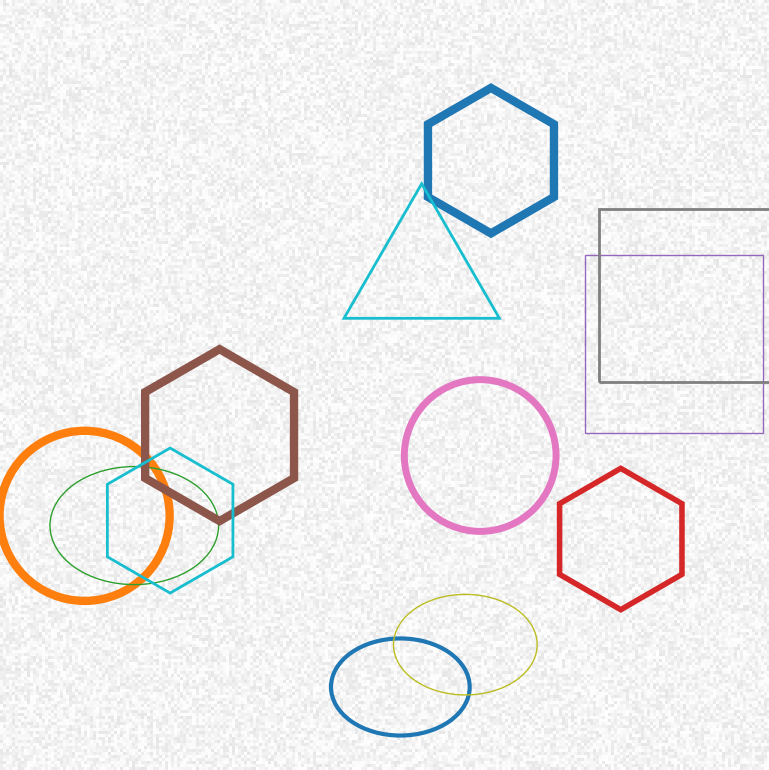[{"shape": "oval", "thickness": 1.5, "radius": 0.45, "center": [0.52, 0.108]}, {"shape": "hexagon", "thickness": 3, "radius": 0.47, "center": [0.638, 0.791]}, {"shape": "circle", "thickness": 3, "radius": 0.55, "center": [0.11, 0.33]}, {"shape": "oval", "thickness": 0.5, "radius": 0.55, "center": [0.174, 0.317]}, {"shape": "hexagon", "thickness": 2, "radius": 0.46, "center": [0.806, 0.3]}, {"shape": "square", "thickness": 0.5, "radius": 0.58, "center": [0.876, 0.554]}, {"shape": "hexagon", "thickness": 3, "radius": 0.56, "center": [0.285, 0.435]}, {"shape": "circle", "thickness": 2.5, "radius": 0.49, "center": [0.624, 0.408]}, {"shape": "square", "thickness": 1, "radius": 0.56, "center": [0.89, 0.616]}, {"shape": "oval", "thickness": 0.5, "radius": 0.47, "center": [0.604, 0.163]}, {"shape": "triangle", "thickness": 1, "radius": 0.58, "center": [0.548, 0.645]}, {"shape": "hexagon", "thickness": 1, "radius": 0.47, "center": [0.221, 0.324]}]